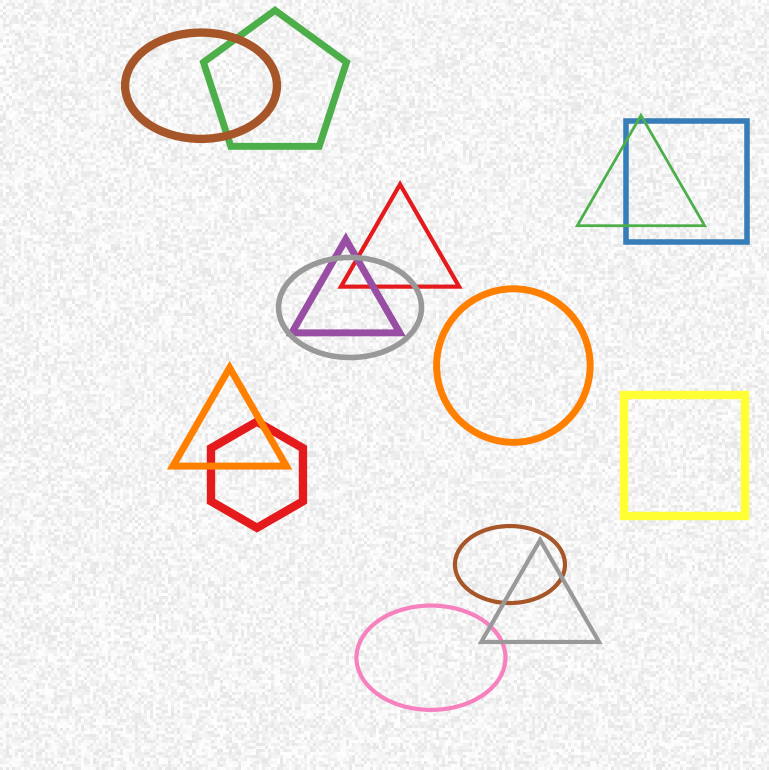[{"shape": "hexagon", "thickness": 3, "radius": 0.34, "center": [0.334, 0.383]}, {"shape": "triangle", "thickness": 1.5, "radius": 0.44, "center": [0.52, 0.672]}, {"shape": "square", "thickness": 2, "radius": 0.39, "center": [0.892, 0.764]}, {"shape": "triangle", "thickness": 1, "radius": 0.48, "center": [0.832, 0.755]}, {"shape": "pentagon", "thickness": 2.5, "radius": 0.49, "center": [0.357, 0.889]}, {"shape": "triangle", "thickness": 2.5, "radius": 0.41, "center": [0.449, 0.608]}, {"shape": "circle", "thickness": 2.5, "radius": 0.5, "center": [0.667, 0.525]}, {"shape": "triangle", "thickness": 2.5, "radius": 0.43, "center": [0.298, 0.437]}, {"shape": "square", "thickness": 3, "radius": 0.39, "center": [0.889, 0.408]}, {"shape": "oval", "thickness": 3, "radius": 0.49, "center": [0.261, 0.889]}, {"shape": "oval", "thickness": 1.5, "radius": 0.36, "center": [0.662, 0.267]}, {"shape": "oval", "thickness": 1.5, "radius": 0.48, "center": [0.56, 0.146]}, {"shape": "triangle", "thickness": 1.5, "radius": 0.44, "center": [0.702, 0.21]}, {"shape": "oval", "thickness": 2, "radius": 0.46, "center": [0.455, 0.601]}]